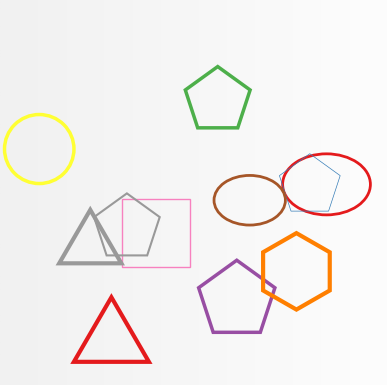[{"shape": "triangle", "thickness": 3, "radius": 0.56, "center": [0.287, 0.116]}, {"shape": "oval", "thickness": 2, "radius": 0.57, "center": [0.843, 0.521]}, {"shape": "pentagon", "thickness": 0.5, "radius": 0.41, "center": [0.799, 0.518]}, {"shape": "pentagon", "thickness": 2.5, "radius": 0.44, "center": [0.562, 0.739]}, {"shape": "pentagon", "thickness": 2.5, "radius": 0.52, "center": [0.611, 0.221]}, {"shape": "hexagon", "thickness": 3, "radius": 0.5, "center": [0.765, 0.295]}, {"shape": "circle", "thickness": 2.5, "radius": 0.45, "center": [0.101, 0.613]}, {"shape": "oval", "thickness": 2, "radius": 0.46, "center": [0.644, 0.48]}, {"shape": "square", "thickness": 1, "radius": 0.44, "center": [0.402, 0.394]}, {"shape": "pentagon", "thickness": 1.5, "radius": 0.45, "center": [0.327, 0.409]}, {"shape": "triangle", "thickness": 3, "radius": 0.46, "center": [0.233, 0.362]}]